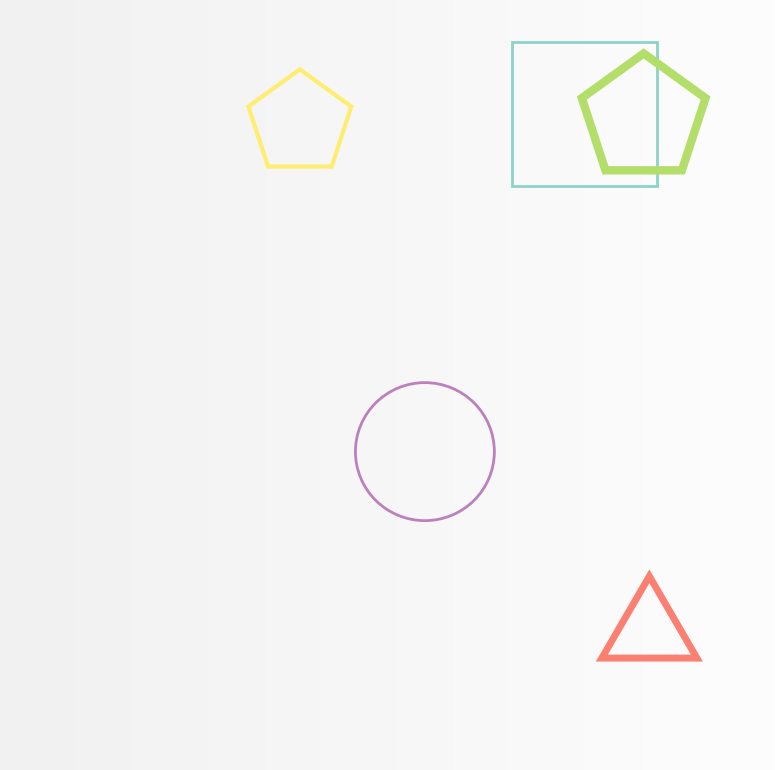[{"shape": "square", "thickness": 1, "radius": 0.47, "center": [0.754, 0.852]}, {"shape": "triangle", "thickness": 2.5, "radius": 0.35, "center": [0.838, 0.181]}, {"shape": "pentagon", "thickness": 3, "radius": 0.42, "center": [0.831, 0.847]}, {"shape": "circle", "thickness": 1, "radius": 0.45, "center": [0.548, 0.413]}, {"shape": "pentagon", "thickness": 1.5, "radius": 0.35, "center": [0.387, 0.84]}]